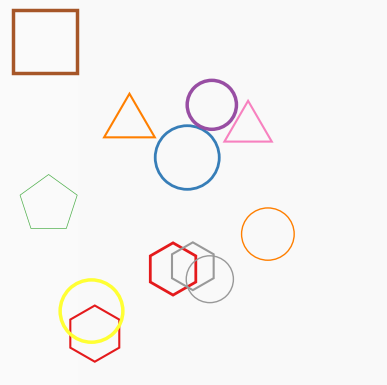[{"shape": "hexagon", "thickness": 1.5, "radius": 0.36, "center": [0.245, 0.133]}, {"shape": "hexagon", "thickness": 2, "radius": 0.34, "center": [0.447, 0.301]}, {"shape": "circle", "thickness": 2, "radius": 0.41, "center": [0.483, 0.591]}, {"shape": "pentagon", "thickness": 0.5, "radius": 0.39, "center": [0.126, 0.469]}, {"shape": "circle", "thickness": 2.5, "radius": 0.32, "center": [0.547, 0.728]}, {"shape": "triangle", "thickness": 1.5, "radius": 0.38, "center": [0.334, 0.681]}, {"shape": "circle", "thickness": 1, "radius": 0.34, "center": [0.691, 0.392]}, {"shape": "circle", "thickness": 2.5, "radius": 0.4, "center": [0.236, 0.192]}, {"shape": "square", "thickness": 2.5, "radius": 0.41, "center": [0.117, 0.891]}, {"shape": "triangle", "thickness": 1.5, "radius": 0.35, "center": [0.64, 0.667]}, {"shape": "hexagon", "thickness": 1.5, "radius": 0.31, "center": [0.498, 0.308]}, {"shape": "circle", "thickness": 1, "radius": 0.3, "center": [0.541, 0.275]}]